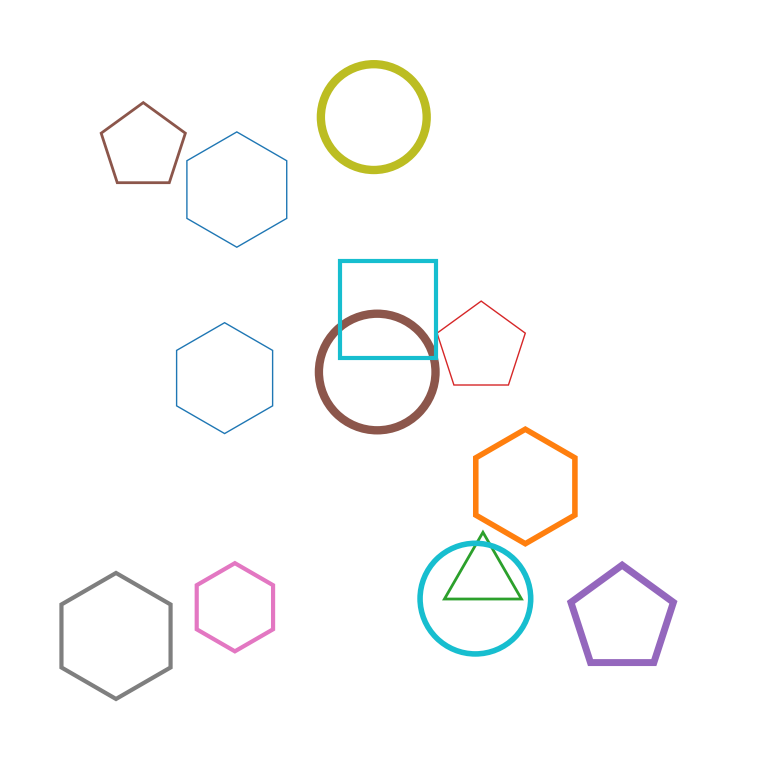[{"shape": "hexagon", "thickness": 0.5, "radius": 0.37, "center": [0.308, 0.754]}, {"shape": "hexagon", "thickness": 0.5, "radius": 0.36, "center": [0.292, 0.509]}, {"shape": "hexagon", "thickness": 2, "radius": 0.37, "center": [0.682, 0.368]}, {"shape": "triangle", "thickness": 1, "radius": 0.29, "center": [0.627, 0.251]}, {"shape": "pentagon", "thickness": 0.5, "radius": 0.3, "center": [0.625, 0.549]}, {"shape": "pentagon", "thickness": 2.5, "radius": 0.35, "center": [0.808, 0.196]}, {"shape": "pentagon", "thickness": 1, "radius": 0.29, "center": [0.186, 0.809]}, {"shape": "circle", "thickness": 3, "radius": 0.38, "center": [0.49, 0.517]}, {"shape": "hexagon", "thickness": 1.5, "radius": 0.29, "center": [0.305, 0.211]}, {"shape": "hexagon", "thickness": 1.5, "radius": 0.41, "center": [0.151, 0.174]}, {"shape": "circle", "thickness": 3, "radius": 0.34, "center": [0.485, 0.848]}, {"shape": "square", "thickness": 1.5, "radius": 0.31, "center": [0.504, 0.598]}, {"shape": "circle", "thickness": 2, "radius": 0.36, "center": [0.617, 0.223]}]